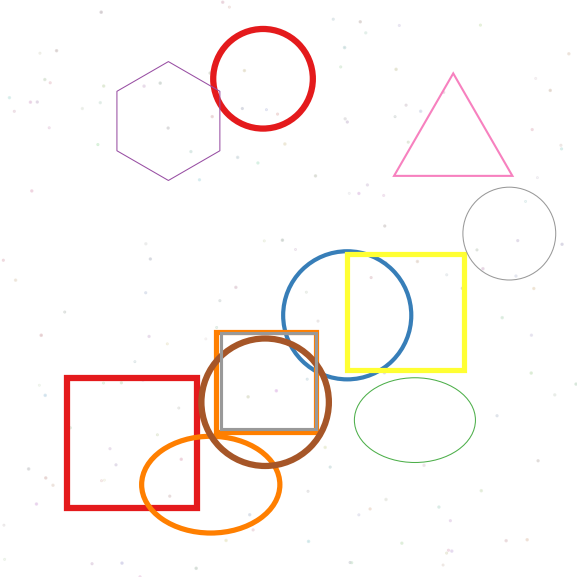[{"shape": "circle", "thickness": 3, "radius": 0.43, "center": [0.455, 0.863]}, {"shape": "square", "thickness": 3, "radius": 0.56, "center": [0.229, 0.232]}, {"shape": "circle", "thickness": 2, "radius": 0.55, "center": [0.601, 0.453]}, {"shape": "oval", "thickness": 0.5, "radius": 0.52, "center": [0.718, 0.272]}, {"shape": "hexagon", "thickness": 0.5, "radius": 0.51, "center": [0.292, 0.79]}, {"shape": "oval", "thickness": 2.5, "radius": 0.6, "center": [0.365, 0.16]}, {"shape": "square", "thickness": 2.5, "radius": 0.43, "center": [0.461, 0.338]}, {"shape": "square", "thickness": 2.5, "radius": 0.51, "center": [0.702, 0.459]}, {"shape": "circle", "thickness": 3, "radius": 0.55, "center": [0.459, 0.303]}, {"shape": "triangle", "thickness": 1, "radius": 0.59, "center": [0.785, 0.754]}, {"shape": "circle", "thickness": 0.5, "radius": 0.4, "center": [0.882, 0.595]}, {"shape": "square", "thickness": 1.5, "radius": 0.41, "center": [0.465, 0.339]}]